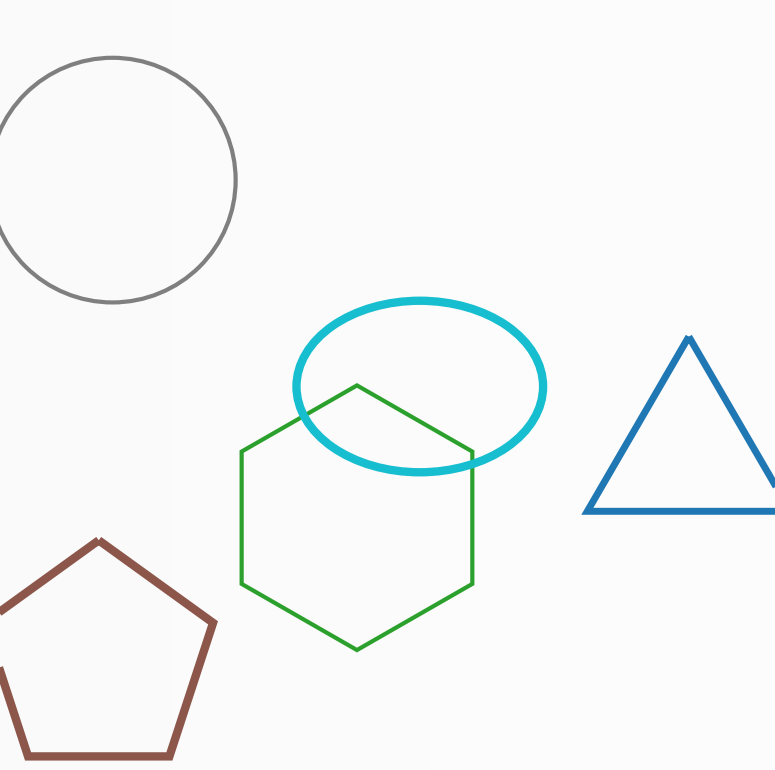[{"shape": "triangle", "thickness": 2.5, "radius": 0.76, "center": [0.889, 0.412]}, {"shape": "hexagon", "thickness": 1.5, "radius": 0.86, "center": [0.461, 0.328]}, {"shape": "pentagon", "thickness": 3, "radius": 0.78, "center": [0.127, 0.143]}, {"shape": "circle", "thickness": 1.5, "radius": 0.79, "center": [0.145, 0.766]}, {"shape": "oval", "thickness": 3, "radius": 0.8, "center": [0.542, 0.498]}]